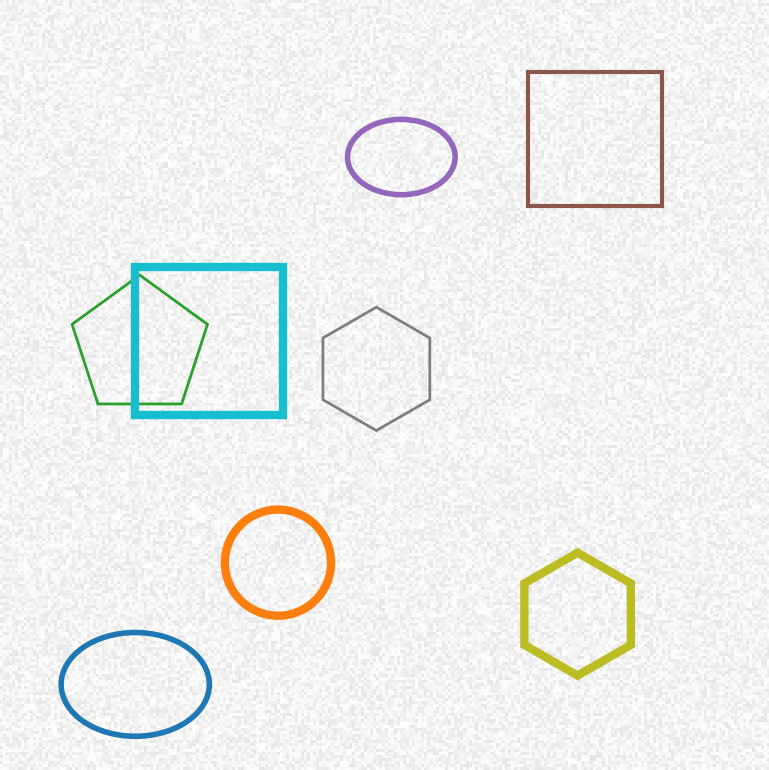[{"shape": "oval", "thickness": 2, "radius": 0.48, "center": [0.176, 0.111]}, {"shape": "circle", "thickness": 3, "radius": 0.34, "center": [0.361, 0.269]}, {"shape": "pentagon", "thickness": 1, "radius": 0.46, "center": [0.182, 0.55]}, {"shape": "oval", "thickness": 2, "radius": 0.35, "center": [0.521, 0.796]}, {"shape": "square", "thickness": 1.5, "radius": 0.43, "center": [0.773, 0.82]}, {"shape": "hexagon", "thickness": 1, "radius": 0.4, "center": [0.489, 0.521]}, {"shape": "hexagon", "thickness": 3, "radius": 0.4, "center": [0.75, 0.202]}, {"shape": "square", "thickness": 3, "radius": 0.48, "center": [0.272, 0.557]}]